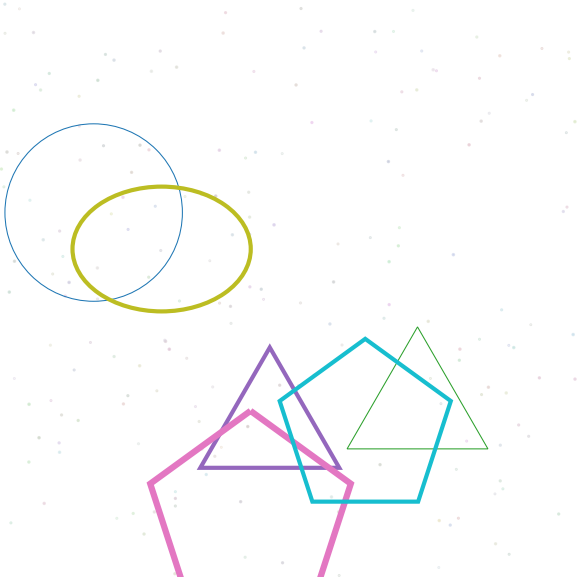[{"shape": "circle", "thickness": 0.5, "radius": 0.77, "center": [0.162, 0.631]}, {"shape": "triangle", "thickness": 0.5, "radius": 0.7, "center": [0.723, 0.292]}, {"shape": "triangle", "thickness": 2, "radius": 0.69, "center": [0.467, 0.259]}, {"shape": "pentagon", "thickness": 3, "radius": 0.91, "center": [0.434, 0.105]}, {"shape": "oval", "thickness": 2, "radius": 0.77, "center": [0.28, 0.568]}, {"shape": "pentagon", "thickness": 2, "radius": 0.78, "center": [0.632, 0.257]}]